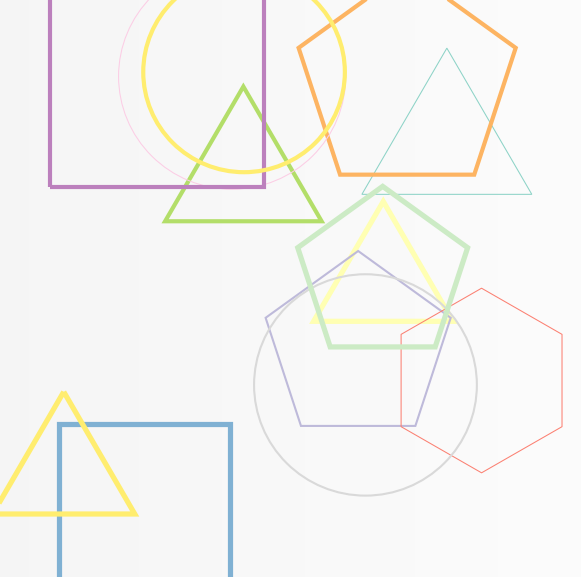[{"shape": "triangle", "thickness": 0.5, "radius": 0.84, "center": [0.769, 0.747]}, {"shape": "triangle", "thickness": 2.5, "radius": 0.69, "center": [0.659, 0.512]}, {"shape": "pentagon", "thickness": 1, "radius": 0.84, "center": [0.616, 0.397]}, {"shape": "hexagon", "thickness": 0.5, "radius": 0.8, "center": [0.828, 0.34]}, {"shape": "square", "thickness": 2.5, "radius": 0.73, "center": [0.248, 0.118]}, {"shape": "pentagon", "thickness": 2, "radius": 0.98, "center": [0.7, 0.856]}, {"shape": "triangle", "thickness": 2, "radius": 0.78, "center": [0.419, 0.694]}, {"shape": "circle", "thickness": 0.5, "radius": 0.98, "center": [0.399, 0.867]}, {"shape": "circle", "thickness": 1, "radius": 0.96, "center": [0.629, 0.333]}, {"shape": "square", "thickness": 2, "radius": 0.92, "center": [0.271, 0.86]}, {"shape": "pentagon", "thickness": 2.5, "radius": 0.77, "center": [0.658, 0.523]}, {"shape": "triangle", "thickness": 2.5, "radius": 0.71, "center": [0.11, 0.18]}, {"shape": "circle", "thickness": 2, "radius": 0.87, "center": [0.42, 0.874]}]